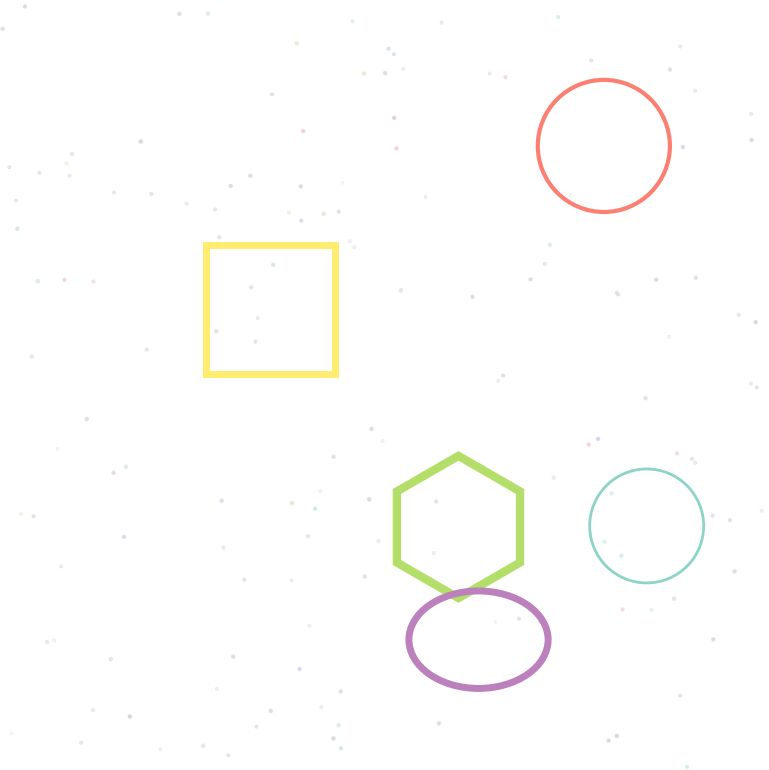[{"shape": "circle", "thickness": 1, "radius": 0.37, "center": [0.84, 0.317]}, {"shape": "circle", "thickness": 1.5, "radius": 0.43, "center": [0.784, 0.81]}, {"shape": "hexagon", "thickness": 3, "radius": 0.46, "center": [0.595, 0.316]}, {"shape": "oval", "thickness": 2.5, "radius": 0.45, "center": [0.621, 0.169]}, {"shape": "square", "thickness": 2.5, "radius": 0.42, "center": [0.351, 0.598]}]